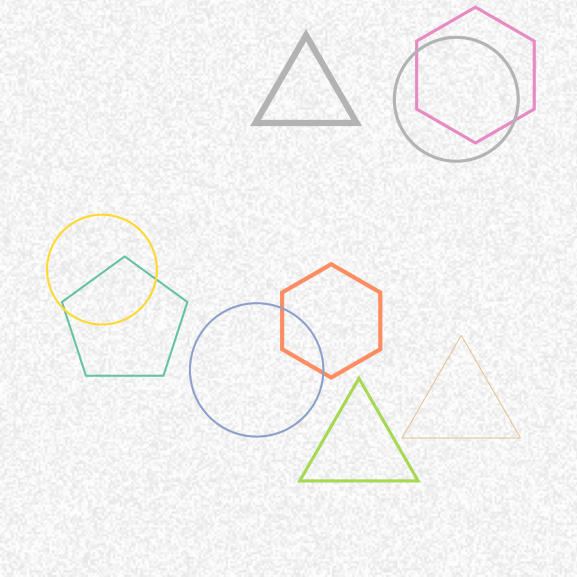[{"shape": "pentagon", "thickness": 1, "radius": 0.57, "center": [0.216, 0.441]}, {"shape": "hexagon", "thickness": 2, "radius": 0.49, "center": [0.574, 0.444]}, {"shape": "circle", "thickness": 1, "radius": 0.58, "center": [0.444, 0.359]}, {"shape": "hexagon", "thickness": 1.5, "radius": 0.59, "center": [0.823, 0.869]}, {"shape": "triangle", "thickness": 1.5, "radius": 0.59, "center": [0.622, 0.226]}, {"shape": "circle", "thickness": 1, "radius": 0.48, "center": [0.177, 0.532]}, {"shape": "triangle", "thickness": 0.5, "radius": 0.59, "center": [0.799, 0.3]}, {"shape": "triangle", "thickness": 3, "radius": 0.51, "center": [0.53, 0.837]}, {"shape": "circle", "thickness": 1.5, "radius": 0.54, "center": [0.79, 0.827]}]